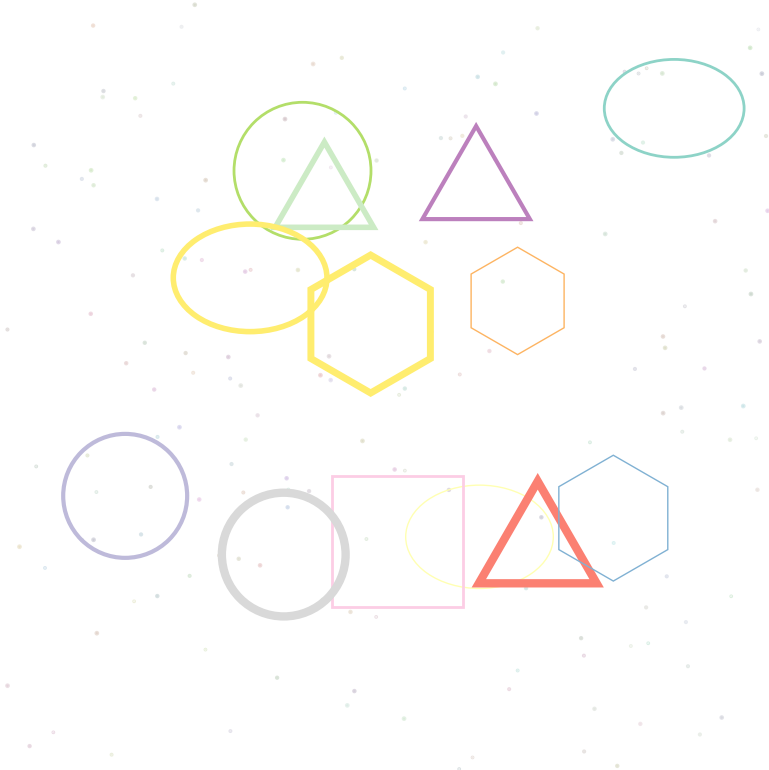[{"shape": "oval", "thickness": 1, "radius": 0.45, "center": [0.876, 0.859]}, {"shape": "oval", "thickness": 0.5, "radius": 0.48, "center": [0.623, 0.303]}, {"shape": "circle", "thickness": 1.5, "radius": 0.4, "center": [0.163, 0.356]}, {"shape": "triangle", "thickness": 3, "radius": 0.44, "center": [0.698, 0.287]}, {"shape": "hexagon", "thickness": 0.5, "radius": 0.41, "center": [0.797, 0.327]}, {"shape": "hexagon", "thickness": 0.5, "radius": 0.35, "center": [0.672, 0.609]}, {"shape": "circle", "thickness": 1, "radius": 0.44, "center": [0.393, 0.778]}, {"shape": "square", "thickness": 1, "radius": 0.43, "center": [0.516, 0.296]}, {"shape": "circle", "thickness": 3, "radius": 0.4, "center": [0.369, 0.28]}, {"shape": "triangle", "thickness": 1.5, "radius": 0.4, "center": [0.618, 0.756]}, {"shape": "triangle", "thickness": 2, "radius": 0.37, "center": [0.421, 0.742]}, {"shape": "hexagon", "thickness": 2.5, "radius": 0.45, "center": [0.481, 0.579]}, {"shape": "oval", "thickness": 2, "radius": 0.5, "center": [0.325, 0.639]}]